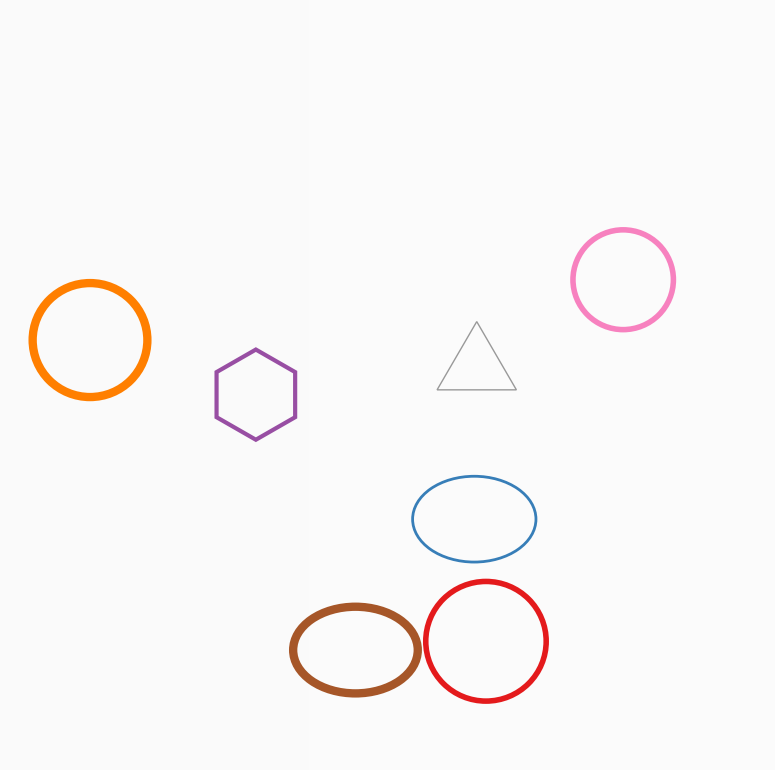[{"shape": "circle", "thickness": 2, "radius": 0.39, "center": [0.627, 0.167]}, {"shape": "oval", "thickness": 1, "radius": 0.4, "center": [0.612, 0.326]}, {"shape": "hexagon", "thickness": 1.5, "radius": 0.29, "center": [0.33, 0.487]}, {"shape": "circle", "thickness": 3, "radius": 0.37, "center": [0.116, 0.558]}, {"shape": "oval", "thickness": 3, "radius": 0.4, "center": [0.459, 0.156]}, {"shape": "circle", "thickness": 2, "radius": 0.32, "center": [0.804, 0.637]}, {"shape": "triangle", "thickness": 0.5, "radius": 0.3, "center": [0.615, 0.523]}]